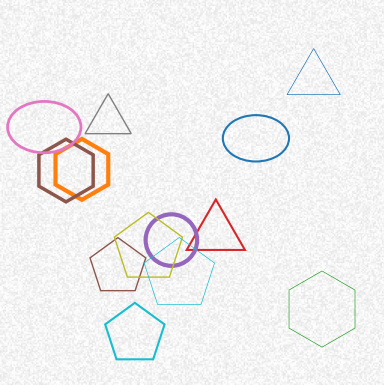[{"shape": "triangle", "thickness": 0.5, "radius": 0.4, "center": [0.815, 0.794]}, {"shape": "oval", "thickness": 1.5, "radius": 0.43, "center": [0.665, 0.641]}, {"shape": "hexagon", "thickness": 3, "radius": 0.4, "center": [0.213, 0.56]}, {"shape": "hexagon", "thickness": 0.5, "radius": 0.49, "center": [0.836, 0.197]}, {"shape": "triangle", "thickness": 1.5, "radius": 0.44, "center": [0.561, 0.395]}, {"shape": "circle", "thickness": 3, "radius": 0.33, "center": [0.445, 0.376]}, {"shape": "hexagon", "thickness": 2.5, "radius": 0.41, "center": [0.172, 0.557]}, {"shape": "pentagon", "thickness": 1, "radius": 0.38, "center": [0.306, 0.307]}, {"shape": "oval", "thickness": 2, "radius": 0.48, "center": [0.115, 0.67]}, {"shape": "triangle", "thickness": 1, "radius": 0.35, "center": [0.281, 0.687]}, {"shape": "pentagon", "thickness": 1, "radius": 0.46, "center": [0.385, 0.355]}, {"shape": "pentagon", "thickness": 1.5, "radius": 0.41, "center": [0.35, 0.132]}, {"shape": "pentagon", "thickness": 0.5, "radius": 0.48, "center": [0.466, 0.287]}]